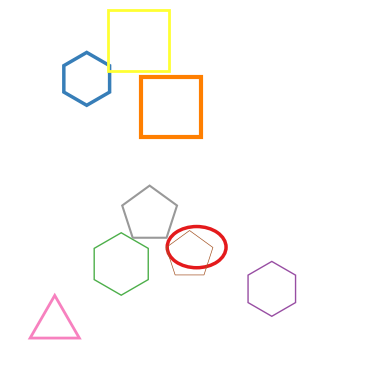[{"shape": "oval", "thickness": 2.5, "radius": 0.38, "center": [0.511, 0.358]}, {"shape": "hexagon", "thickness": 2.5, "radius": 0.34, "center": [0.225, 0.795]}, {"shape": "hexagon", "thickness": 1, "radius": 0.41, "center": [0.315, 0.314]}, {"shape": "hexagon", "thickness": 1, "radius": 0.36, "center": [0.706, 0.25]}, {"shape": "square", "thickness": 3, "radius": 0.39, "center": [0.444, 0.722]}, {"shape": "square", "thickness": 2, "radius": 0.4, "center": [0.36, 0.895]}, {"shape": "pentagon", "thickness": 0.5, "radius": 0.32, "center": [0.492, 0.337]}, {"shape": "triangle", "thickness": 2, "radius": 0.37, "center": [0.142, 0.159]}, {"shape": "pentagon", "thickness": 1.5, "radius": 0.37, "center": [0.389, 0.443]}]